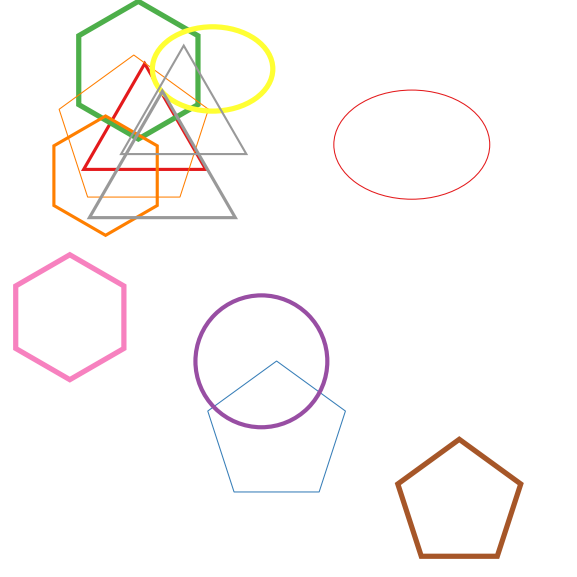[{"shape": "oval", "thickness": 0.5, "radius": 0.67, "center": [0.713, 0.749]}, {"shape": "triangle", "thickness": 1.5, "radius": 0.61, "center": [0.251, 0.767]}, {"shape": "pentagon", "thickness": 0.5, "radius": 0.63, "center": [0.479, 0.249]}, {"shape": "hexagon", "thickness": 2.5, "radius": 0.6, "center": [0.24, 0.878]}, {"shape": "circle", "thickness": 2, "radius": 0.57, "center": [0.453, 0.373]}, {"shape": "hexagon", "thickness": 1.5, "radius": 0.52, "center": [0.183, 0.695]}, {"shape": "pentagon", "thickness": 0.5, "radius": 0.68, "center": [0.232, 0.768]}, {"shape": "oval", "thickness": 2.5, "radius": 0.52, "center": [0.368, 0.88]}, {"shape": "pentagon", "thickness": 2.5, "radius": 0.56, "center": [0.795, 0.126]}, {"shape": "hexagon", "thickness": 2.5, "radius": 0.54, "center": [0.121, 0.45]}, {"shape": "triangle", "thickness": 1.5, "radius": 0.73, "center": [0.281, 0.695]}, {"shape": "triangle", "thickness": 1, "radius": 0.63, "center": [0.318, 0.795]}]